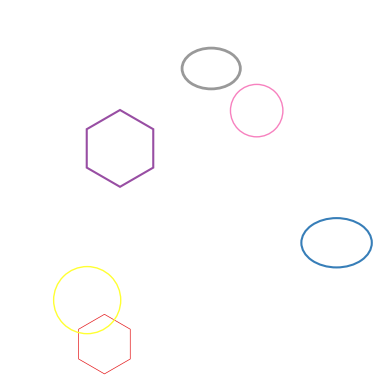[{"shape": "hexagon", "thickness": 0.5, "radius": 0.39, "center": [0.271, 0.106]}, {"shape": "oval", "thickness": 1.5, "radius": 0.46, "center": [0.874, 0.369]}, {"shape": "hexagon", "thickness": 1.5, "radius": 0.5, "center": [0.312, 0.615]}, {"shape": "circle", "thickness": 1, "radius": 0.44, "center": [0.226, 0.22]}, {"shape": "circle", "thickness": 1, "radius": 0.34, "center": [0.667, 0.713]}, {"shape": "oval", "thickness": 2, "radius": 0.38, "center": [0.549, 0.822]}]